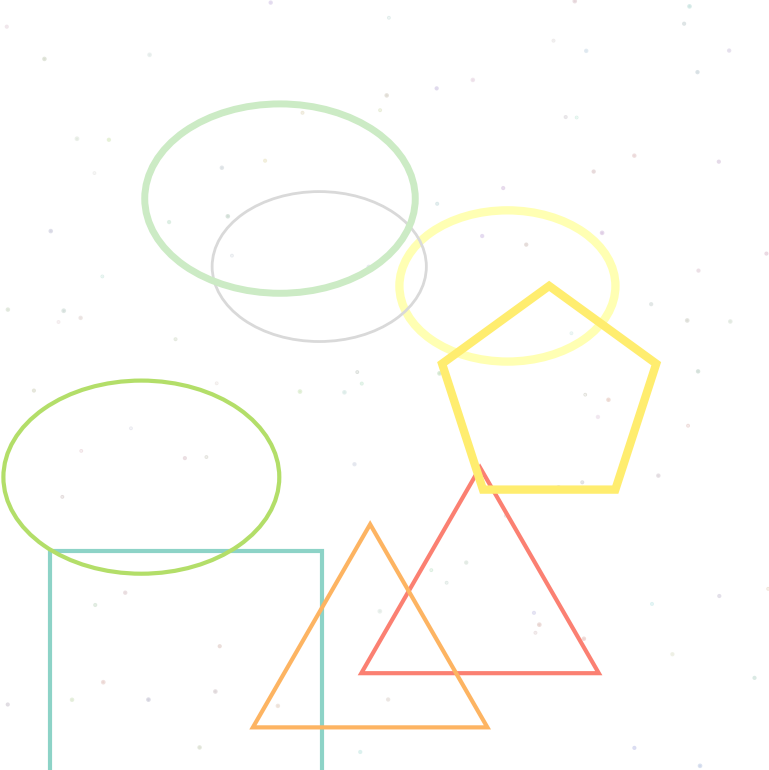[{"shape": "square", "thickness": 1.5, "radius": 0.88, "center": [0.242, 0.107]}, {"shape": "oval", "thickness": 3, "radius": 0.7, "center": [0.659, 0.629]}, {"shape": "triangle", "thickness": 1.5, "radius": 0.89, "center": [0.623, 0.215]}, {"shape": "triangle", "thickness": 1.5, "radius": 0.88, "center": [0.481, 0.143]}, {"shape": "oval", "thickness": 1.5, "radius": 0.9, "center": [0.184, 0.38]}, {"shape": "oval", "thickness": 1, "radius": 0.7, "center": [0.415, 0.654]}, {"shape": "oval", "thickness": 2.5, "radius": 0.88, "center": [0.364, 0.742]}, {"shape": "pentagon", "thickness": 3, "radius": 0.73, "center": [0.713, 0.482]}]